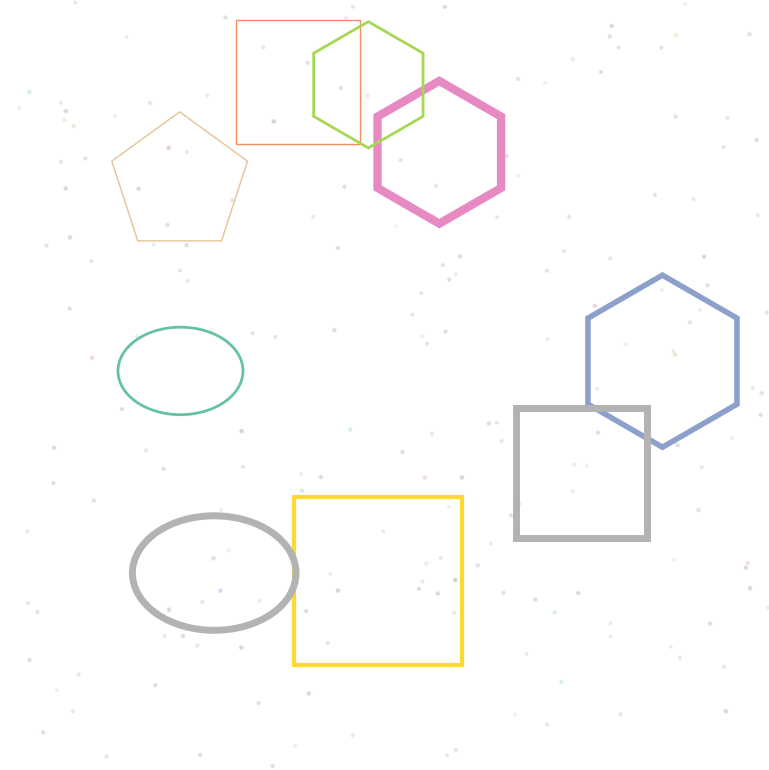[{"shape": "oval", "thickness": 1, "radius": 0.41, "center": [0.234, 0.518]}, {"shape": "square", "thickness": 0.5, "radius": 0.4, "center": [0.386, 0.893]}, {"shape": "hexagon", "thickness": 2, "radius": 0.56, "center": [0.86, 0.531]}, {"shape": "hexagon", "thickness": 3, "radius": 0.46, "center": [0.571, 0.802]}, {"shape": "hexagon", "thickness": 1, "radius": 0.41, "center": [0.478, 0.89]}, {"shape": "square", "thickness": 1.5, "radius": 0.55, "center": [0.491, 0.245]}, {"shape": "pentagon", "thickness": 0.5, "radius": 0.46, "center": [0.233, 0.762]}, {"shape": "square", "thickness": 2.5, "radius": 0.42, "center": [0.755, 0.386]}, {"shape": "oval", "thickness": 2.5, "radius": 0.53, "center": [0.278, 0.256]}]